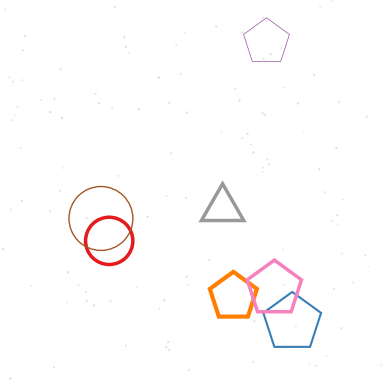[{"shape": "circle", "thickness": 2.5, "radius": 0.31, "center": [0.284, 0.374]}, {"shape": "pentagon", "thickness": 1.5, "radius": 0.39, "center": [0.759, 0.163]}, {"shape": "pentagon", "thickness": 0.5, "radius": 0.31, "center": [0.692, 0.891]}, {"shape": "pentagon", "thickness": 3, "radius": 0.32, "center": [0.606, 0.23]}, {"shape": "circle", "thickness": 1, "radius": 0.41, "center": [0.262, 0.433]}, {"shape": "pentagon", "thickness": 2.5, "radius": 0.37, "center": [0.713, 0.25]}, {"shape": "triangle", "thickness": 2.5, "radius": 0.32, "center": [0.578, 0.459]}]